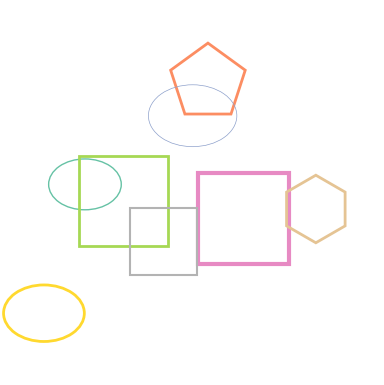[{"shape": "oval", "thickness": 1, "radius": 0.47, "center": [0.221, 0.521]}, {"shape": "pentagon", "thickness": 2, "radius": 0.51, "center": [0.54, 0.786]}, {"shape": "oval", "thickness": 0.5, "radius": 0.57, "center": [0.5, 0.699]}, {"shape": "square", "thickness": 3, "radius": 0.59, "center": [0.632, 0.433]}, {"shape": "square", "thickness": 2, "radius": 0.58, "center": [0.321, 0.479]}, {"shape": "oval", "thickness": 2, "radius": 0.52, "center": [0.114, 0.186]}, {"shape": "hexagon", "thickness": 2, "radius": 0.44, "center": [0.82, 0.457]}, {"shape": "square", "thickness": 1.5, "radius": 0.43, "center": [0.424, 0.372]}]